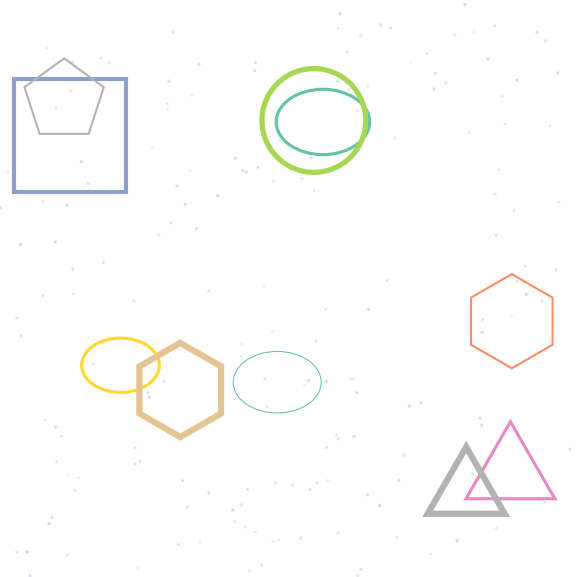[{"shape": "oval", "thickness": 1.5, "radius": 0.4, "center": [0.559, 0.788]}, {"shape": "oval", "thickness": 0.5, "radius": 0.38, "center": [0.48, 0.337]}, {"shape": "hexagon", "thickness": 1, "radius": 0.41, "center": [0.886, 0.443]}, {"shape": "square", "thickness": 2, "radius": 0.49, "center": [0.121, 0.764]}, {"shape": "triangle", "thickness": 1.5, "radius": 0.44, "center": [0.884, 0.18]}, {"shape": "circle", "thickness": 2.5, "radius": 0.45, "center": [0.543, 0.791]}, {"shape": "oval", "thickness": 1.5, "radius": 0.34, "center": [0.209, 0.367]}, {"shape": "hexagon", "thickness": 3, "radius": 0.41, "center": [0.312, 0.324]}, {"shape": "pentagon", "thickness": 1, "radius": 0.36, "center": [0.111, 0.826]}, {"shape": "triangle", "thickness": 3, "radius": 0.39, "center": [0.807, 0.148]}]